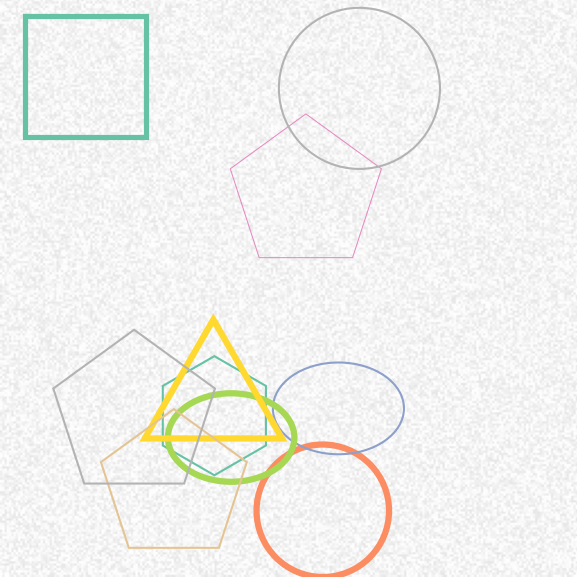[{"shape": "square", "thickness": 2.5, "radius": 0.52, "center": [0.149, 0.866]}, {"shape": "hexagon", "thickness": 1, "radius": 0.52, "center": [0.371, 0.279]}, {"shape": "circle", "thickness": 3, "radius": 0.57, "center": [0.559, 0.115]}, {"shape": "oval", "thickness": 1, "radius": 0.57, "center": [0.586, 0.292]}, {"shape": "pentagon", "thickness": 0.5, "radius": 0.69, "center": [0.53, 0.664]}, {"shape": "oval", "thickness": 3, "radius": 0.55, "center": [0.4, 0.242]}, {"shape": "triangle", "thickness": 3, "radius": 0.69, "center": [0.369, 0.308]}, {"shape": "pentagon", "thickness": 1, "radius": 0.66, "center": [0.301, 0.158]}, {"shape": "circle", "thickness": 1, "radius": 0.7, "center": [0.622, 0.846]}, {"shape": "pentagon", "thickness": 1, "radius": 0.74, "center": [0.232, 0.281]}]